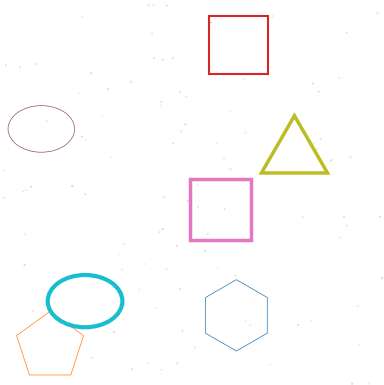[{"shape": "hexagon", "thickness": 0.5, "radius": 0.46, "center": [0.614, 0.181]}, {"shape": "pentagon", "thickness": 0.5, "radius": 0.46, "center": [0.13, 0.1]}, {"shape": "square", "thickness": 1.5, "radius": 0.38, "center": [0.62, 0.883]}, {"shape": "oval", "thickness": 0.5, "radius": 0.43, "center": [0.107, 0.665]}, {"shape": "square", "thickness": 2.5, "radius": 0.39, "center": [0.572, 0.455]}, {"shape": "triangle", "thickness": 2.5, "radius": 0.5, "center": [0.765, 0.6]}, {"shape": "oval", "thickness": 3, "radius": 0.48, "center": [0.221, 0.218]}]